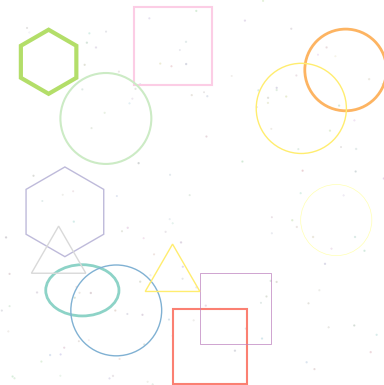[{"shape": "oval", "thickness": 2, "radius": 0.48, "center": [0.214, 0.246]}, {"shape": "circle", "thickness": 0.5, "radius": 0.46, "center": [0.873, 0.428]}, {"shape": "hexagon", "thickness": 1, "radius": 0.58, "center": [0.169, 0.45]}, {"shape": "square", "thickness": 1.5, "radius": 0.49, "center": [0.545, 0.1]}, {"shape": "circle", "thickness": 1, "radius": 0.59, "center": [0.302, 0.194]}, {"shape": "circle", "thickness": 2, "radius": 0.53, "center": [0.898, 0.818]}, {"shape": "hexagon", "thickness": 3, "radius": 0.42, "center": [0.126, 0.84]}, {"shape": "square", "thickness": 1.5, "radius": 0.51, "center": [0.45, 0.882]}, {"shape": "triangle", "thickness": 1, "radius": 0.41, "center": [0.152, 0.331]}, {"shape": "square", "thickness": 0.5, "radius": 0.46, "center": [0.612, 0.2]}, {"shape": "circle", "thickness": 1.5, "radius": 0.59, "center": [0.275, 0.692]}, {"shape": "triangle", "thickness": 1, "radius": 0.41, "center": [0.448, 0.284]}, {"shape": "circle", "thickness": 1, "radius": 0.59, "center": [0.783, 0.718]}]